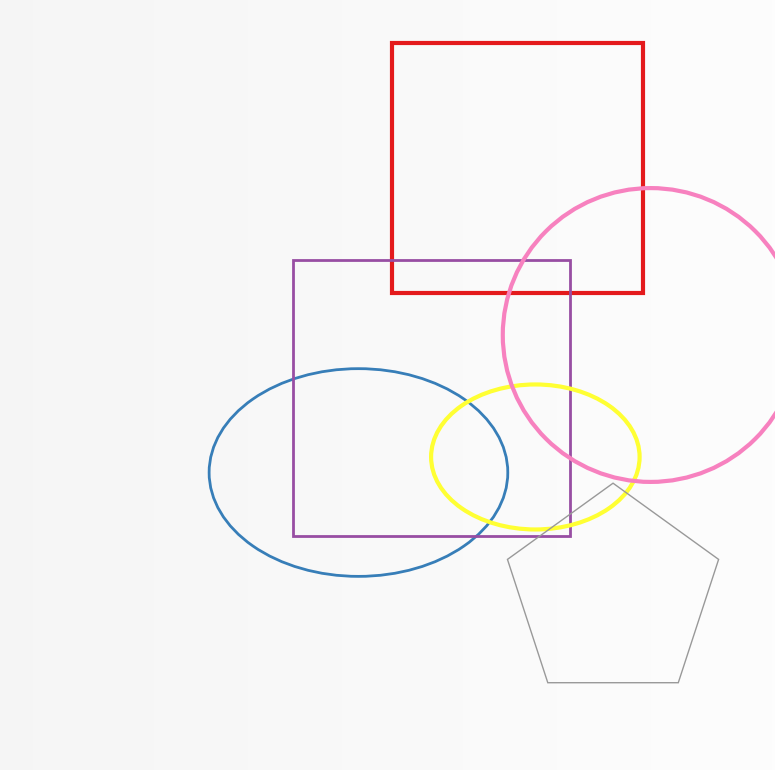[{"shape": "square", "thickness": 1.5, "radius": 0.81, "center": [0.668, 0.782]}, {"shape": "oval", "thickness": 1, "radius": 0.96, "center": [0.463, 0.386]}, {"shape": "square", "thickness": 1, "radius": 0.9, "center": [0.557, 0.484]}, {"shape": "oval", "thickness": 1.5, "radius": 0.67, "center": [0.691, 0.407]}, {"shape": "circle", "thickness": 1.5, "radius": 0.95, "center": [0.84, 0.565]}, {"shape": "pentagon", "thickness": 0.5, "radius": 0.72, "center": [0.791, 0.229]}]